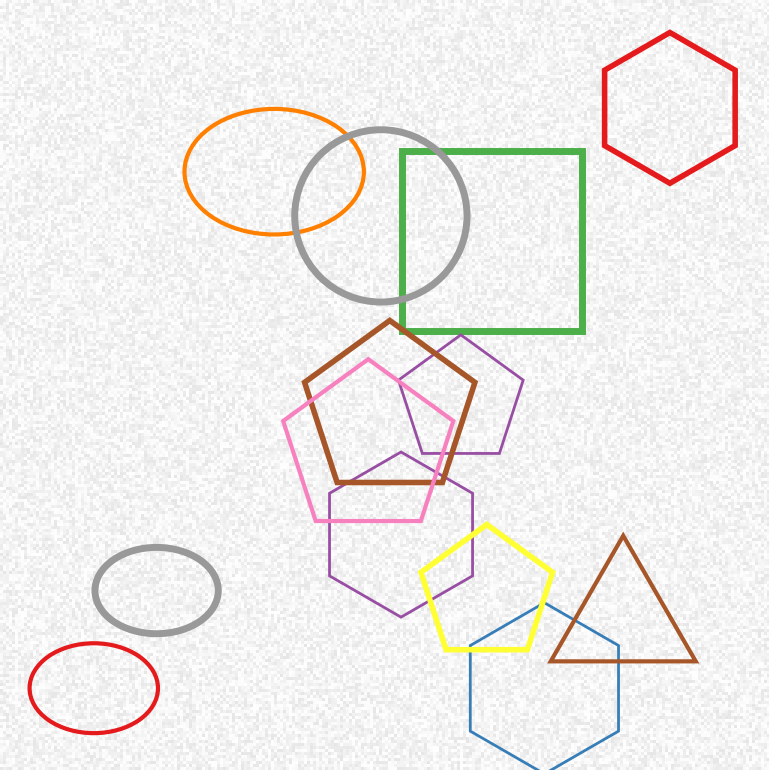[{"shape": "oval", "thickness": 1.5, "radius": 0.42, "center": [0.122, 0.106]}, {"shape": "hexagon", "thickness": 2, "radius": 0.49, "center": [0.87, 0.86]}, {"shape": "hexagon", "thickness": 1, "radius": 0.56, "center": [0.707, 0.106]}, {"shape": "square", "thickness": 2.5, "radius": 0.58, "center": [0.639, 0.687]}, {"shape": "pentagon", "thickness": 1, "radius": 0.43, "center": [0.599, 0.48]}, {"shape": "hexagon", "thickness": 1, "radius": 0.54, "center": [0.521, 0.306]}, {"shape": "oval", "thickness": 1.5, "radius": 0.58, "center": [0.356, 0.777]}, {"shape": "pentagon", "thickness": 2, "radius": 0.45, "center": [0.632, 0.229]}, {"shape": "pentagon", "thickness": 2, "radius": 0.58, "center": [0.506, 0.467]}, {"shape": "triangle", "thickness": 1.5, "radius": 0.54, "center": [0.809, 0.195]}, {"shape": "pentagon", "thickness": 1.5, "radius": 0.58, "center": [0.478, 0.417]}, {"shape": "circle", "thickness": 2.5, "radius": 0.56, "center": [0.495, 0.72]}, {"shape": "oval", "thickness": 2.5, "radius": 0.4, "center": [0.203, 0.233]}]